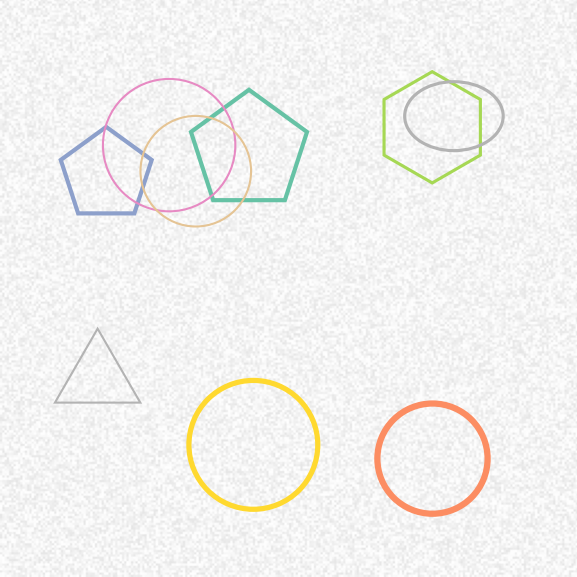[{"shape": "pentagon", "thickness": 2, "radius": 0.53, "center": [0.431, 0.738]}, {"shape": "circle", "thickness": 3, "radius": 0.48, "center": [0.749, 0.205]}, {"shape": "pentagon", "thickness": 2, "radius": 0.41, "center": [0.184, 0.697]}, {"shape": "circle", "thickness": 1, "radius": 0.57, "center": [0.293, 0.748]}, {"shape": "hexagon", "thickness": 1.5, "radius": 0.48, "center": [0.748, 0.779]}, {"shape": "circle", "thickness": 2.5, "radius": 0.56, "center": [0.439, 0.229]}, {"shape": "circle", "thickness": 1, "radius": 0.48, "center": [0.339, 0.703]}, {"shape": "triangle", "thickness": 1, "radius": 0.43, "center": [0.169, 0.345]}, {"shape": "oval", "thickness": 1.5, "radius": 0.43, "center": [0.786, 0.798]}]